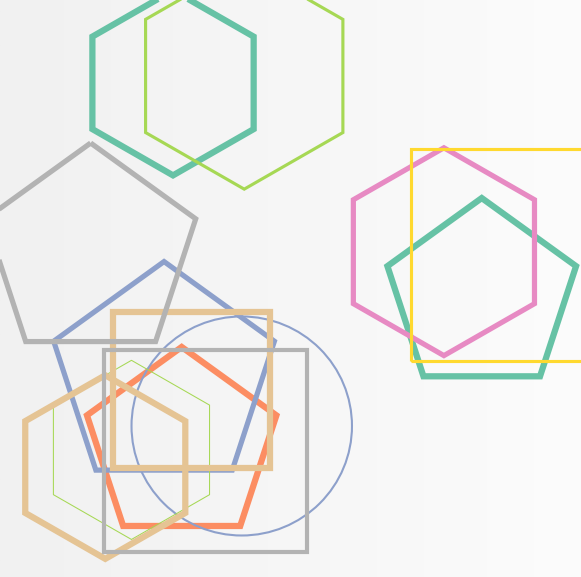[{"shape": "hexagon", "thickness": 3, "radius": 0.8, "center": [0.298, 0.856]}, {"shape": "pentagon", "thickness": 3, "radius": 0.85, "center": [0.829, 0.486]}, {"shape": "pentagon", "thickness": 3, "radius": 0.86, "center": [0.313, 0.227]}, {"shape": "circle", "thickness": 1, "radius": 0.95, "center": [0.416, 0.262]}, {"shape": "pentagon", "thickness": 2.5, "radius": 1.0, "center": [0.282, 0.347]}, {"shape": "hexagon", "thickness": 2.5, "radius": 0.9, "center": [0.764, 0.563]}, {"shape": "hexagon", "thickness": 1.5, "radius": 0.98, "center": [0.42, 0.868]}, {"shape": "hexagon", "thickness": 0.5, "radius": 0.78, "center": [0.226, 0.22]}, {"shape": "square", "thickness": 1.5, "radius": 0.92, "center": [0.891, 0.558]}, {"shape": "square", "thickness": 3, "radius": 0.68, "center": [0.329, 0.323]}, {"shape": "hexagon", "thickness": 3, "radius": 0.79, "center": [0.181, 0.19]}, {"shape": "square", "thickness": 2, "radius": 0.87, "center": [0.354, 0.218]}, {"shape": "pentagon", "thickness": 2.5, "radius": 0.95, "center": [0.156, 0.561]}]